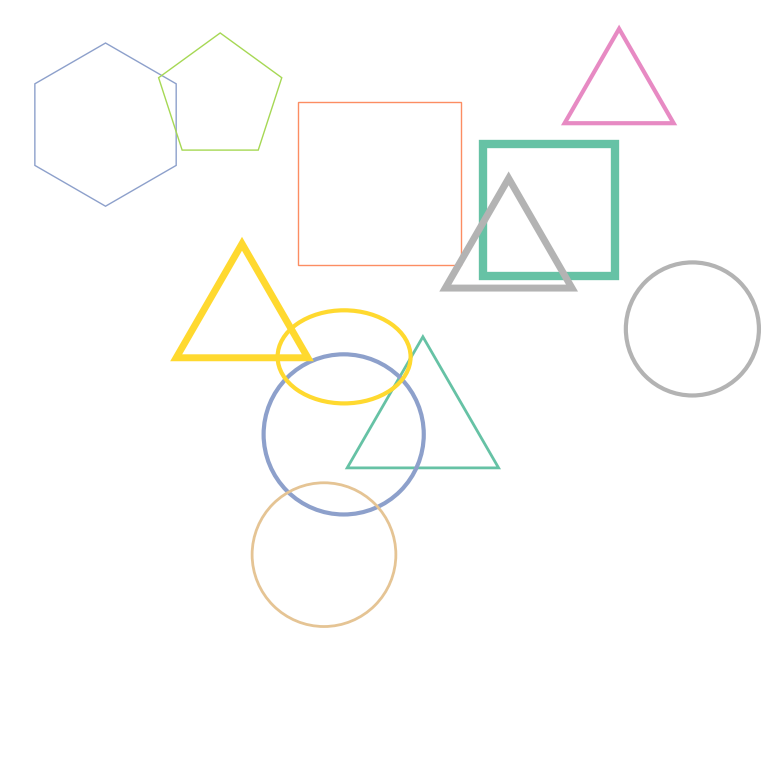[{"shape": "square", "thickness": 3, "radius": 0.43, "center": [0.713, 0.727]}, {"shape": "triangle", "thickness": 1, "radius": 0.57, "center": [0.549, 0.449]}, {"shape": "square", "thickness": 0.5, "radius": 0.53, "center": [0.493, 0.762]}, {"shape": "hexagon", "thickness": 0.5, "radius": 0.53, "center": [0.137, 0.838]}, {"shape": "circle", "thickness": 1.5, "radius": 0.52, "center": [0.446, 0.436]}, {"shape": "triangle", "thickness": 1.5, "radius": 0.41, "center": [0.804, 0.881]}, {"shape": "pentagon", "thickness": 0.5, "radius": 0.42, "center": [0.286, 0.873]}, {"shape": "oval", "thickness": 1.5, "radius": 0.43, "center": [0.447, 0.537]}, {"shape": "triangle", "thickness": 2.5, "radius": 0.49, "center": [0.314, 0.585]}, {"shape": "circle", "thickness": 1, "radius": 0.47, "center": [0.421, 0.28]}, {"shape": "circle", "thickness": 1.5, "radius": 0.43, "center": [0.899, 0.573]}, {"shape": "triangle", "thickness": 2.5, "radius": 0.47, "center": [0.661, 0.673]}]